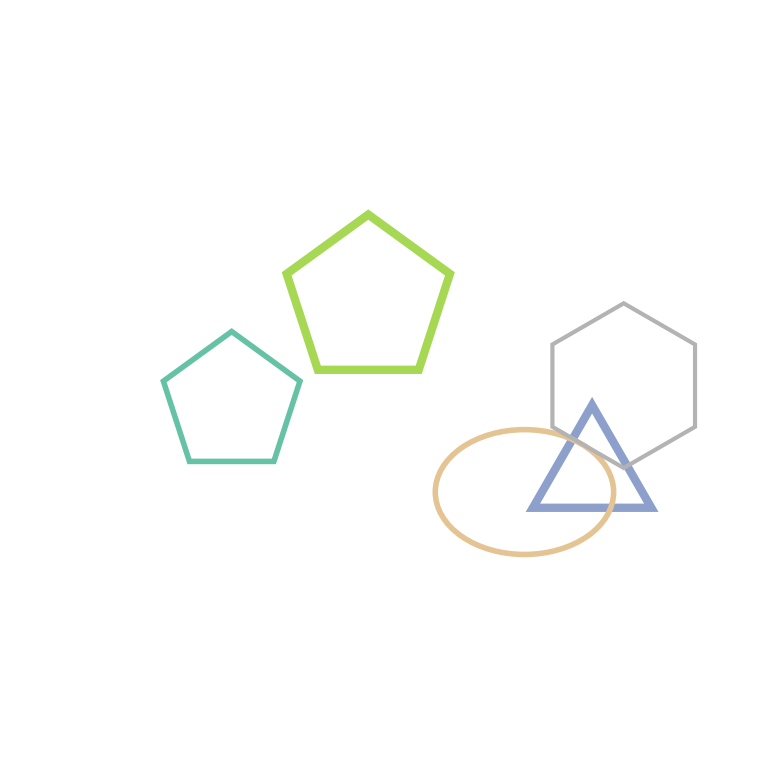[{"shape": "pentagon", "thickness": 2, "radius": 0.47, "center": [0.301, 0.476]}, {"shape": "triangle", "thickness": 3, "radius": 0.44, "center": [0.769, 0.385]}, {"shape": "pentagon", "thickness": 3, "radius": 0.56, "center": [0.478, 0.61]}, {"shape": "oval", "thickness": 2, "radius": 0.58, "center": [0.681, 0.361]}, {"shape": "hexagon", "thickness": 1.5, "radius": 0.53, "center": [0.81, 0.499]}]